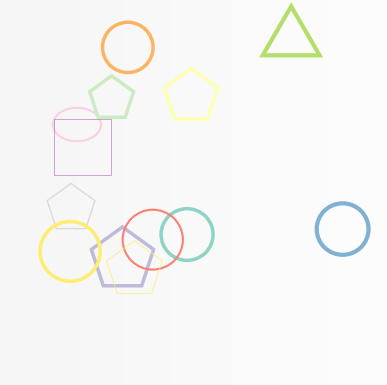[{"shape": "circle", "thickness": 2.5, "radius": 0.34, "center": [0.483, 0.391]}, {"shape": "pentagon", "thickness": 2.5, "radius": 0.36, "center": [0.493, 0.75]}, {"shape": "pentagon", "thickness": 2.5, "radius": 0.42, "center": [0.316, 0.326]}, {"shape": "circle", "thickness": 1.5, "radius": 0.39, "center": [0.394, 0.378]}, {"shape": "circle", "thickness": 3, "radius": 0.33, "center": [0.884, 0.405]}, {"shape": "circle", "thickness": 2.5, "radius": 0.33, "center": [0.33, 0.877]}, {"shape": "triangle", "thickness": 3, "radius": 0.42, "center": [0.751, 0.899]}, {"shape": "oval", "thickness": 1.5, "radius": 0.31, "center": [0.199, 0.677]}, {"shape": "pentagon", "thickness": 1, "radius": 0.32, "center": [0.183, 0.459]}, {"shape": "square", "thickness": 0.5, "radius": 0.36, "center": [0.213, 0.617]}, {"shape": "pentagon", "thickness": 2.5, "radius": 0.3, "center": [0.288, 0.744]}, {"shape": "circle", "thickness": 2.5, "radius": 0.39, "center": [0.181, 0.347]}, {"shape": "pentagon", "thickness": 0.5, "radius": 0.38, "center": [0.347, 0.299]}]